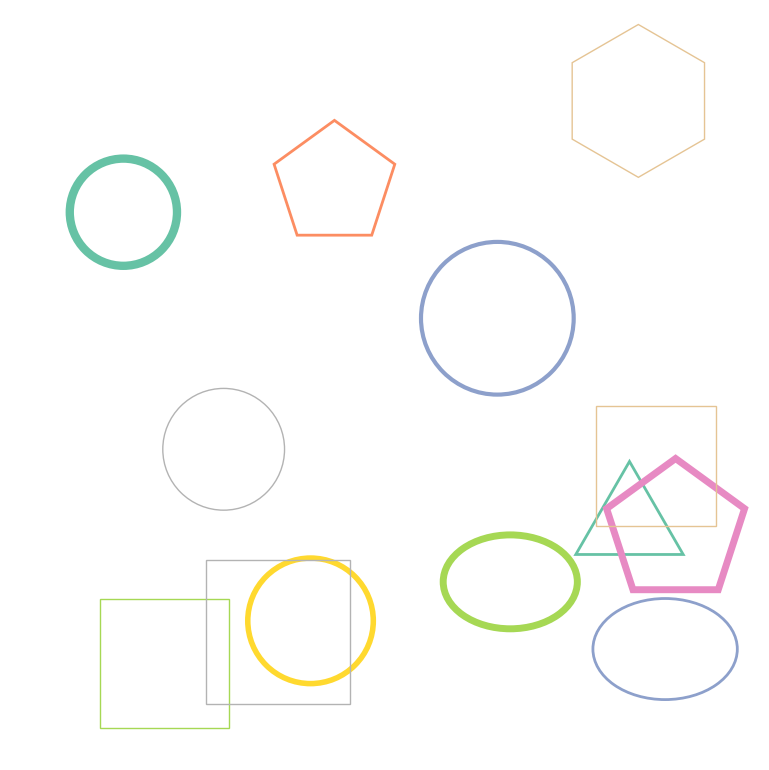[{"shape": "triangle", "thickness": 1, "radius": 0.4, "center": [0.818, 0.32]}, {"shape": "circle", "thickness": 3, "radius": 0.35, "center": [0.16, 0.724]}, {"shape": "pentagon", "thickness": 1, "radius": 0.41, "center": [0.434, 0.761]}, {"shape": "oval", "thickness": 1, "radius": 0.47, "center": [0.864, 0.157]}, {"shape": "circle", "thickness": 1.5, "radius": 0.5, "center": [0.646, 0.587]}, {"shape": "pentagon", "thickness": 2.5, "radius": 0.47, "center": [0.877, 0.31]}, {"shape": "square", "thickness": 0.5, "radius": 0.42, "center": [0.214, 0.138]}, {"shape": "oval", "thickness": 2.5, "radius": 0.44, "center": [0.663, 0.244]}, {"shape": "circle", "thickness": 2, "radius": 0.41, "center": [0.403, 0.194]}, {"shape": "hexagon", "thickness": 0.5, "radius": 0.5, "center": [0.829, 0.869]}, {"shape": "square", "thickness": 0.5, "radius": 0.39, "center": [0.852, 0.395]}, {"shape": "square", "thickness": 0.5, "radius": 0.47, "center": [0.361, 0.179]}, {"shape": "circle", "thickness": 0.5, "radius": 0.4, "center": [0.29, 0.417]}]